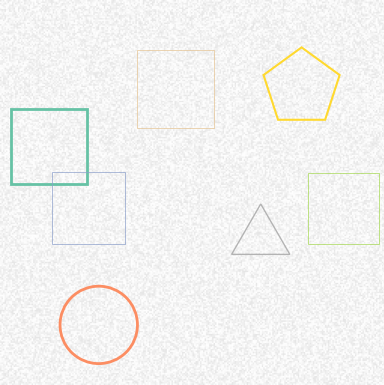[{"shape": "square", "thickness": 2, "radius": 0.49, "center": [0.127, 0.62]}, {"shape": "circle", "thickness": 2, "radius": 0.5, "center": [0.256, 0.156]}, {"shape": "square", "thickness": 0.5, "radius": 0.47, "center": [0.23, 0.459]}, {"shape": "square", "thickness": 0.5, "radius": 0.46, "center": [0.893, 0.459]}, {"shape": "pentagon", "thickness": 1.5, "radius": 0.52, "center": [0.783, 0.773]}, {"shape": "square", "thickness": 0.5, "radius": 0.5, "center": [0.456, 0.769]}, {"shape": "triangle", "thickness": 1, "radius": 0.44, "center": [0.677, 0.383]}]